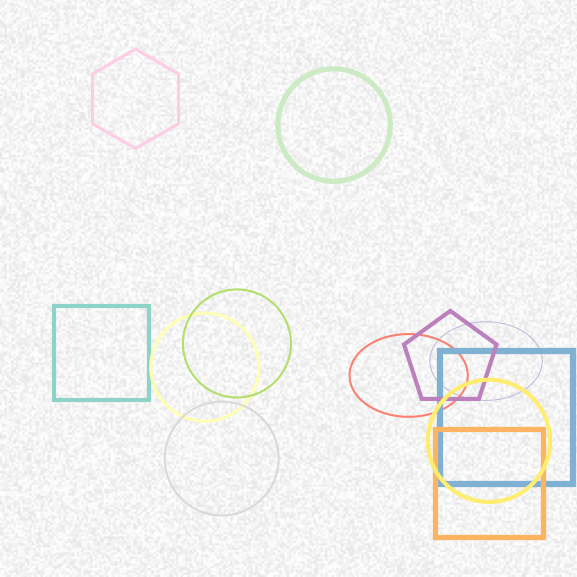[{"shape": "square", "thickness": 2, "radius": 0.41, "center": [0.176, 0.387]}, {"shape": "circle", "thickness": 1.5, "radius": 0.47, "center": [0.355, 0.363]}, {"shape": "oval", "thickness": 0.5, "radius": 0.49, "center": [0.842, 0.374]}, {"shape": "oval", "thickness": 1, "radius": 0.51, "center": [0.708, 0.349]}, {"shape": "square", "thickness": 3, "radius": 0.58, "center": [0.877, 0.276]}, {"shape": "square", "thickness": 2.5, "radius": 0.47, "center": [0.847, 0.163]}, {"shape": "circle", "thickness": 1, "radius": 0.47, "center": [0.41, 0.404]}, {"shape": "hexagon", "thickness": 1.5, "radius": 0.43, "center": [0.235, 0.828]}, {"shape": "circle", "thickness": 1, "radius": 0.49, "center": [0.384, 0.205]}, {"shape": "pentagon", "thickness": 2, "radius": 0.42, "center": [0.78, 0.377]}, {"shape": "circle", "thickness": 2.5, "radius": 0.49, "center": [0.579, 0.783]}, {"shape": "circle", "thickness": 2, "radius": 0.53, "center": [0.847, 0.236]}]